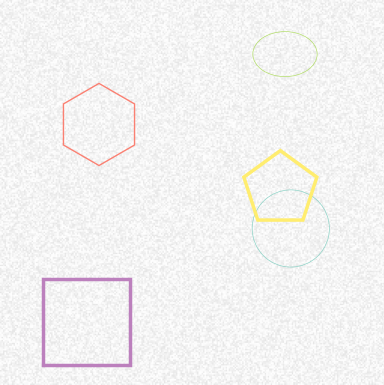[{"shape": "circle", "thickness": 0.5, "radius": 0.5, "center": [0.755, 0.407]}, {"shape": "hexagon", "thickness": 1, "radius": 0.53, "center": [0.257, 0.677]}, {"shape": "oval", "thickness": 0.5, "radius": 0.42, "center": [0.74, 0.859]}, {"shape": "square", "thickness": 2.5, "radius": 0.56, "center": [0.225, 0.163]}, {"shape": "pentagon", "thickness": 2.5, "radius": 0.5, "center": [0.728, 0.509]}]